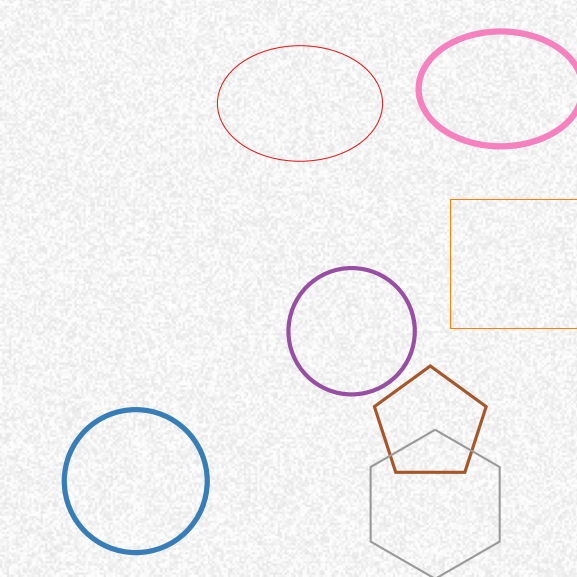[{"shape": "oval", "thickness": 0.5, "radius": 0.71, "center": [0.519, 0.82]}, {"shape": "circle", "thickness": 2.5, "radius": 0.62, "center": [0.235, 0.166]}, {"shape": "circle", "thickness": 2, "radius": 0.55, "center": [0.609, 0.426]}, {"shape": "square", "thickness": 0.5, "radius": 0.56, "center": [0.89, 0.543]}, {"shape": "pentagon", "thickness": 1.5, "radius": 0.51, "center": [0.745, 0.264]}, {"shape": "oval", "thickness": 3, "radius": 0.71, "center": [0.867, 0.845]}, {"shape": "hexagon", "thickness": 1, "radius": 0.65, "center": [0.754, 0.126]}]